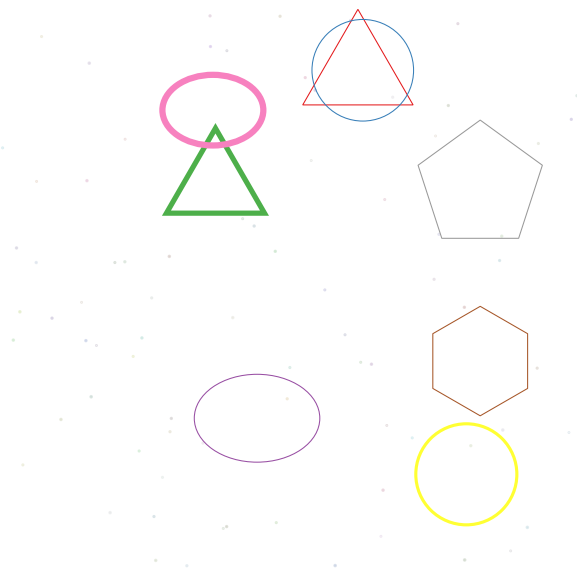[{"shape": "triangle", "thickness": 0.5, "radius": 0.55, "center": [0.62, 0.873]}, {"shape": "circle", "thickness": 0.5, "radius": 0.44, "center": [0.628, 0.877]}, {"shape": "triangle", "thickness": 2.5, "radius": 0.49, "center": [0.373, 0.679]}, {"shape": "oval", "thickness": 0.5, "radius": 0.54, "center": [0.445, 0.275]}, {"shape": "circle", "thickness": 1.5, "radius": 0.44, "center": [0.807, 0.178]}, {"shape": "hexagon", "thickness": 0.5, "radius": 0.47, "center": [0.832, 0.374]}, {"shape": "oval", "thickness": 3, "radius": 0.44, "center": [0.369, 0.808]}, {"shape": "pentagon", "thickness": 0.5, "radius": 0.57, "center": [0.832, 0.678]}]